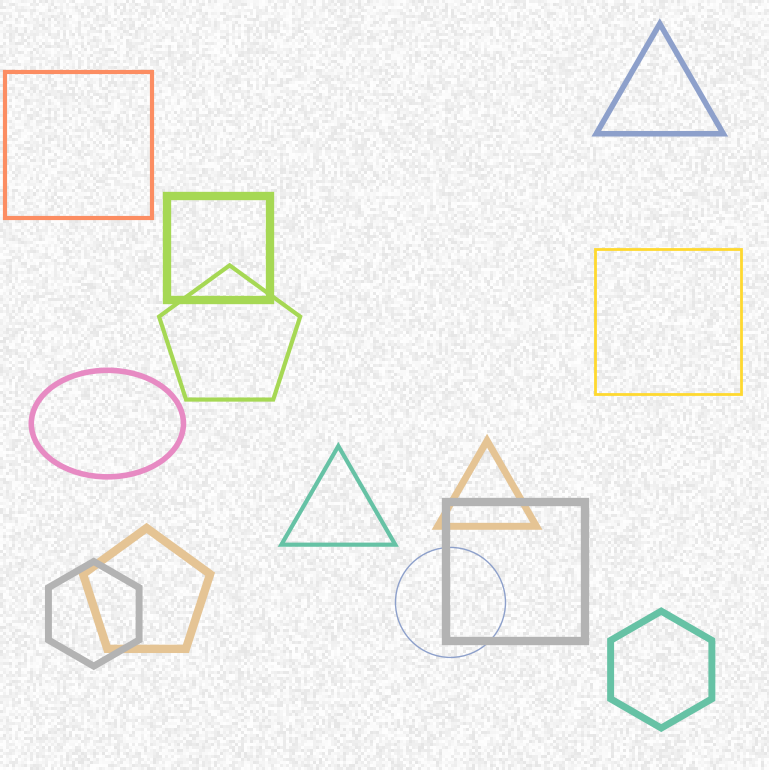[{"shape": "hexagon", "thickness": 2.5, "radius": 0.38, "center": [0.859, 0.13]}, {"shape": "triangle", "thickness": 1.5, "radius": 0.43, "center": [0.439, 0.335]}, {"shape": "square", "thickness": 1.5, "radius": 0.48, "center": [0.102, 0.812]}, {"shape": "circle", "thickness": 0.5, "radius": 0.36, "center": [0.585, 0.218]}, {"shape": "triangle", "thickness": 2, "radius": 0.48, "center": [0.857, 0.874]}, {"shape": "oval", "thickness": 2, "radius": 0.49, "center": [0.139, 0.45]}, {"shape": "pentagon", "thickness": 1.5, "radius": 0.48, "center": [0.298, 0.559]}, {"shape": "square", "thickness": 3, "radius": 0.34, "center": [0.284, 0.678]}, {"shape": "square", "thickness": 1, "radius": 0.47, "center": [0.868, 0.582]}, {"shape": "pentagon", "thickness": 3, "radius": 0.43, "center": [0.19, 0.228]}, {"shape": "triangle", "thickness": 2.5, "radius": 0.37, "center": [0.633, 0.354]}, {"shape": "hexagon", "thickness": 2.5, "radius": 0.34, "center": [0.122, 0.203]}, {"shape": "square", "thickness": 3, "radius": 0.45, "center": [0.67, 0.258]}]